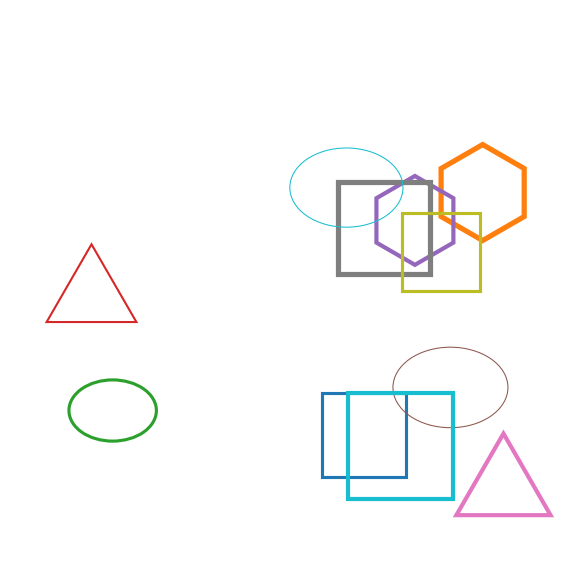[{"shape": "square", "thickness": 1.5, "radius": 0.37, "center": [0.63, 0.246]}, {"shape": "hexagon", "thickness": 2.5, "radius": 0.42, "center": [0.836, 0.666]}, {"shape": "oval", "thickness": 1.5, "radius": 0.38, "center": [0.195, 0.288]}, {"shape": "triangle", "thickness": 1, "radius": 0.45, "center": [0.158, 0.486]}, {"shape": "hexagon", "thickness": 2, "radius": 0.38, "center": [0.718, 0.617]}, {"shape": "oval", "thickness": 0.5, "radius": 0.5, "center": [0.78, 0.328]}, {"shape": "triangle", "thickness": 2, "radius": 0.47, "center": [0.872, 0.154]}, {"shape": "square", "thickness": 2.5, "radius": 0.4, "center": [0.665, 0.605]}, {"shape": "square", "thickness": 1.5, "radius": 0.34, "center": [0.763, 0.563]}, {"shape": "square", "thickness": 2, "radius": 0.46, "center": [0.694, 0.227]}, {"shape": "oval", "thickness": 0.5, "radius": 0.49, "center": [0.6, 0.674]}]